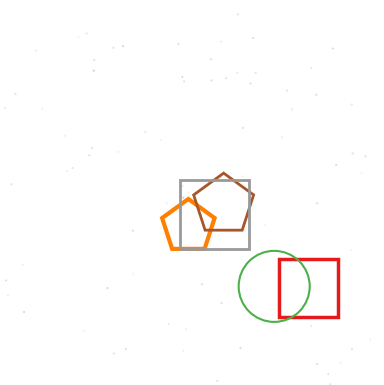[{"shape": "square", "thickness": 2.5, "radius": 0.38, "center": [0.801, 0.251]}, {"shape": "circle", "thickness": 1.5, "radius": 0.46, "center": [0.712, 0.256]}, {"shape": "pentagon", "thickness": 3, "radius": 0.36, "center": [0.489, 0.412]}, {"shape": "pentagon", "thickness": 2, "radius": 0.41, "center": [0.581, 0.468]}, {"shape": "square", "thickness": 2, "radius": 0.45, "center": [0.556, 0.442]}]